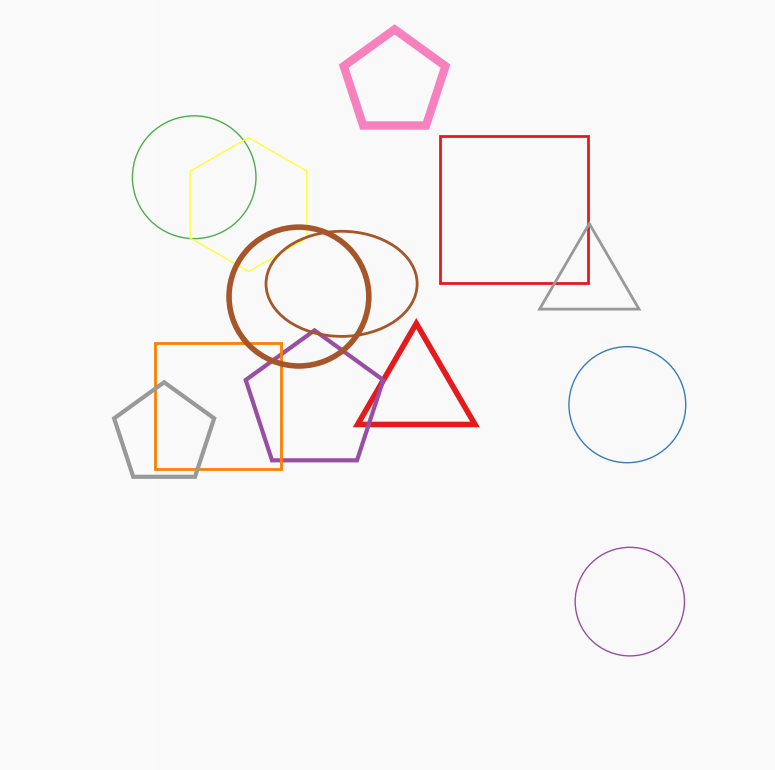[{"shape": "square", "thickness": 1, "radius": 0.48, "center": [0.663, 0.728]}, {"shape": "triangle", "thickness": 2, "radius": 0.44, "center": [0.537, 0.492]}, {"shape": "circle", "thickness": 0.5, "radius": 0.38, "center": [0.809, 0.474]}, {"shape": "circle", "thickness": 0.5, "radius": 0.4, "center": [0.251, 0.77]}, {"shape": "circle", "thickness": 0.5, "radius": 0.35, "center": [0.813, 0.219]}, {"shape": "pentagon", "thickness": 1.5, "radius": 0.47, "center": [0.406, 0.478]}, {"shape": "square", "thickness": 1, "radius": 0.41, "center": [0.281, 0.472]}, {"shape": "hexagon", "thickness": 0.5, "radius": 0.43, "center": [0.321, 0.734]}, {"shape": "oval", "thickness": 1, "radius": 0.49, "center": [0.441, 0.631]}, {"shape": "circle", "thickness": 2, "radius": 0.45, "center": [0.386, 0.615]}, {"shape": "pentagon", "thickness": 3, "radius": 0.34, "center": [0.509, 0.893]}, {"shape": "pentagon", "thickness": 1.5, "radius": 0.34, "center": [0.212, 0.436]}, {"shape": "triangle", "thickness": 1, "radius": 0.37, "center": [0.76, 0.636]}]